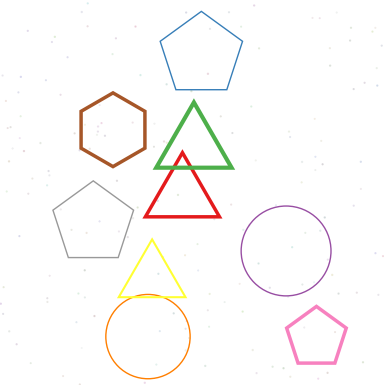[{"shape": "triangle", "thickness": 2.5, "radius": 0.56, "center": [0.474, 0.492]}, {"shape": "pentagon", "thickness": 1, "radius": 0.56, "center": [0.523, 0.858]}, {"shape": "triangle", "thickness": 3, "radius": 0.57, "center": [0.504, 0.621]}, {"shape": "circle", "thickness": 1, "radius": 0.58, "center": [0.743, 0.348]}, {"shape": "circle", "thickness": 1, "radius": 0.55, "center": [0.384, 0.126]}, {"shape": "triangle", "thickness": 1.5, "radius": 0.5, "center": [0.395, 0.278]}, {"shape": "hexagon", "thickness": 2.5, "radius": 0.48, "center": [0.294, 0.663]}, {"shape": "pentagon", "thickness": 2.5, "radius": 0.41, "center": [0.822, 0.123]}, {"shape": "pentagon", "thickness": 1, "radius": 0.55, "center": [0.242, 0.42]}]